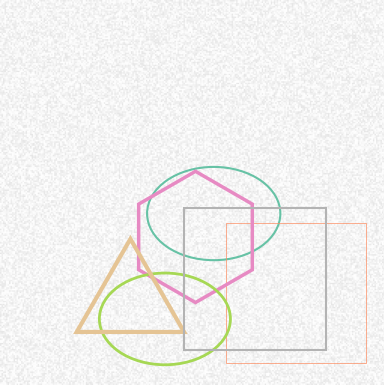[{"shape": "oval", "thickness": 1.5, "radius": 0.87, "center": [0.555, 0.445]}, {"shape": "square", "thickness": 0.5, "radius": 0.91, "center": [0.769, 0.239]}, {"shape": "hexagon", "thickness": 2.5, "radius": 0.85, "center": [0.508, 0.385]}, {"shape": "oval", "thickness": 2, "radius": 0.85, "center": [0.428, 0.172]}, {"shape": "triangle", "thickness": 3, "radius": 0.81, "center": [0.339, 0.218]}, {"shape": "square", "thickness": 1.5, "radius": 0.92, "center": [0.661, 0.275]}]